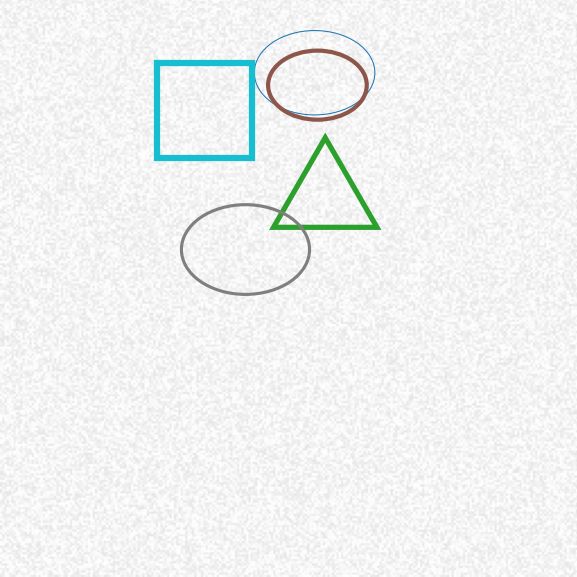[{"shape": "oval", "thickness": 0.5, "radius": 0.52, "center": [0.545, 0.873]}, {"shape": "triangle", "thickness": 2.5, "radius": 0.52, "center": [0.563, 0.657]}, {"shape": "oval", "thickness": 2, "radius": 0.43, "center": [0.55, 0.852]}, {"shape": "oval", "thickness": 1.5, "radius": 0.55, "center": [0.425, 0.567]}, {"shape": "square", "thickness": 3, "radius": 0.41, "center": [0.353, 0.808]}]